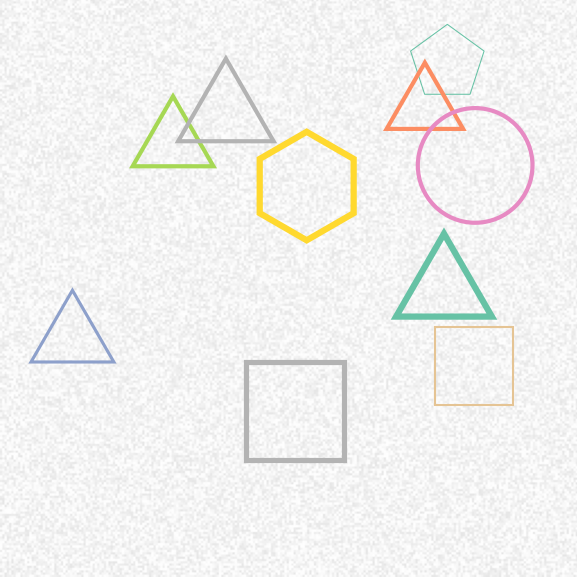[{"shape": "pentagon", "thickness": 0.5, "radius": 0.33, "center": [0.775, 0.89]}, {"shape": "triangle", "thickness": 3, "radius": 0.48, "center": [0.769, 0.499]}, {"shape": "triangle", "thickness": 2, "radius": 0.38, "center": [0.736, 0.814]}, {"shape": "triangle", "thickness": 1.5, "radius": 0.41, "center": [0.125, 0.414]}, {"shape": "circle", "thickness": 2, "radius": 0.5, "center": [0.823, 0.713]}, {"shape": "triangle", "thickness": 2, "radius": 0.4, "center": [0.3, 0.752]}, {"shape": "hexagon", "thickness": 3, "radius": 0.47, "center": [0.531, 0.677]}, {"shape": "square", "thickness": 1, "radius": 0.34, "center": [0.821, 0.365]}, {"shape": "square", "thickness": 2.5, "radius": 0.42, "center": [0.51, 0.287]}, {"shape": "triangle", "thickness": 2, "radius": 0.48, "center": [0.391, 0.802]}]